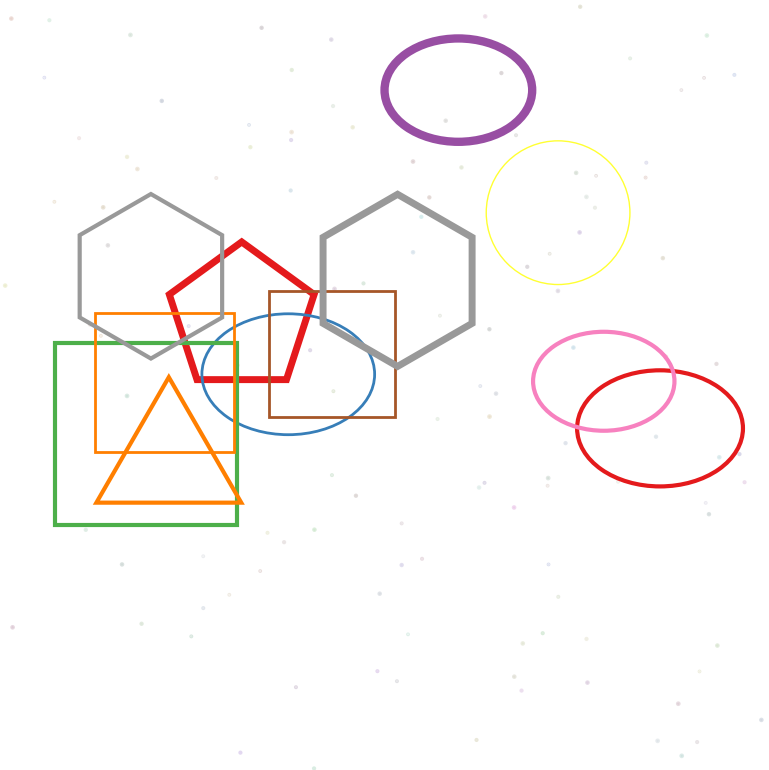[{"shape": "oval", "thickness": 1.5, "radius": 0.54, "center": [0.857, 0.444]}, {"shape": "pentagon", "thickness": 2.5, "radius": 0.49, "center": [0.314, 0.587]}, {"shape": "oval", "thickness": 1, "radius": 0.56, "center": [0.374, 0.514]}, {"shape": "square", "thickness": 1.5, "radius": 0.59, "center": [0.19, 0.437]}, {"shape": "oval", "thickness": 3, "radius": 0.48, "center": [0.595, 0.883]}, {"shape": "triangle", "thickness": 1.5, "radius": 0.54, "center": [0.219, 0.402]}, {"shape": "square", "thickness": 1, "radius": 0.45, "center": [0.214, 0.503]}, {"shape": "circle", "thickness": 0.5, "radius": 0.47, "center": [0.725, 0.724]}, {"shape": "square", "thickness": 1, "radius": 0.41, "center": [0.431, 0.541]}, {"shape": "oval", "thickness": 1.5, "radius": 0.46, "center": [0.784, 0.505]}, {"shape": "hexagon", "thickness": 1.5, "radius": 0.53, "center": [0.196, 0.641]}, {"shape": "hexagon", "thickness": 2.5, "radius": 0.56, "center": [0.516, 0.636]}]